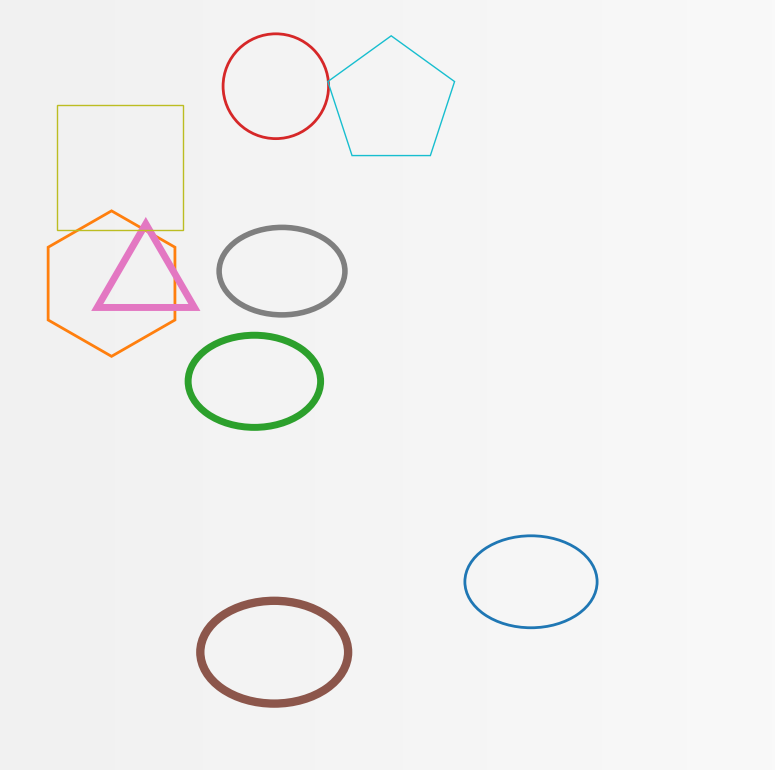[{"shape": "oval", "thickness": 1, "radius": 0.43, "center": [0.685, 0.244]}, {"shape": "hexagon", "thickness": 1, "radius": 0.47, "center": [0.144, 0.632]}, {"shape": "oval", "thickness": 2.5, "radius": 0.43, "center": [0.328, 0.505]}, {"shape": "circle", "thickness": 1, "radius": 0.34, "center": [0.356, 0.888]}, {"shape": "oval", "thickness": 3, "radius": 0.48, "center": [0.354, 0.153]}, {"shape": "triangle", "thickness": 2.5, "radius": 0.36, "center": [0.188, 0.637]}, {"shape": "oval", "thickness": 2, "radius": 0.41, "center": [0.364, 0.648]}, {"shape": "square", "thickness": 0.5, "radius": 0.41, "center": [0.155, 0.782]}, {"shape": "pentagon", "thickness": 0.5, "radius": 0.43, "center": [0.505, 0.868]}]